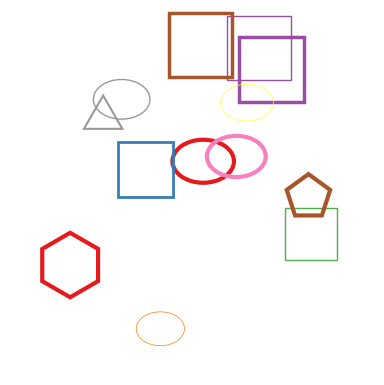[{"shape": "oval", "thickness": 3, "radius": 0.4, "center": [0.528, 0.581]}, {"shape": "hexagon", "thickness": 3, "radius": 0.42, "center": [0.182, 0.312]}, {"shape": "square", "thickness": 2, "radius": 0.36, "center": [0.377, 0.56]}, {"shape": "square", "thickness": 1, "radius": 0.34, "center": [0.808, 0.392]}, {"shape": "square", "thickness": 1, "radius": 0.42, "center": [0.672, 0.877]}, {"shape": "square", "thickness": 2.5, "radius": 0.42, "center": [0.705, 0.819]}, {"shape": "oval", "thickness": 0.5, "radius": 0.31, "center": [0.417, 0.146]}, {"shape": "oval", "thickness": 0.5, "radius": 0.34, "center": [0.642, 0.733]}, {"shape": "pentagon", "thickness": 3, "radius": 0.3, "center": [0.801, 0.488]}, {"shape": "square", "thickness": 2.5, "radius": 0.41, "center": [0.521, 0.882]}, {"shape": "oval", "thickness": 3, "radius": 0.38, "center": [0.614, 0.594]}, {"shape": "oval", "thickness": 1, "radius": 0.37, "center": [0.316, 0.742]}, {"shape": "triangle", "thickness": 1.5, "radius": 0.29, "center": [0.268, 0.694]}]